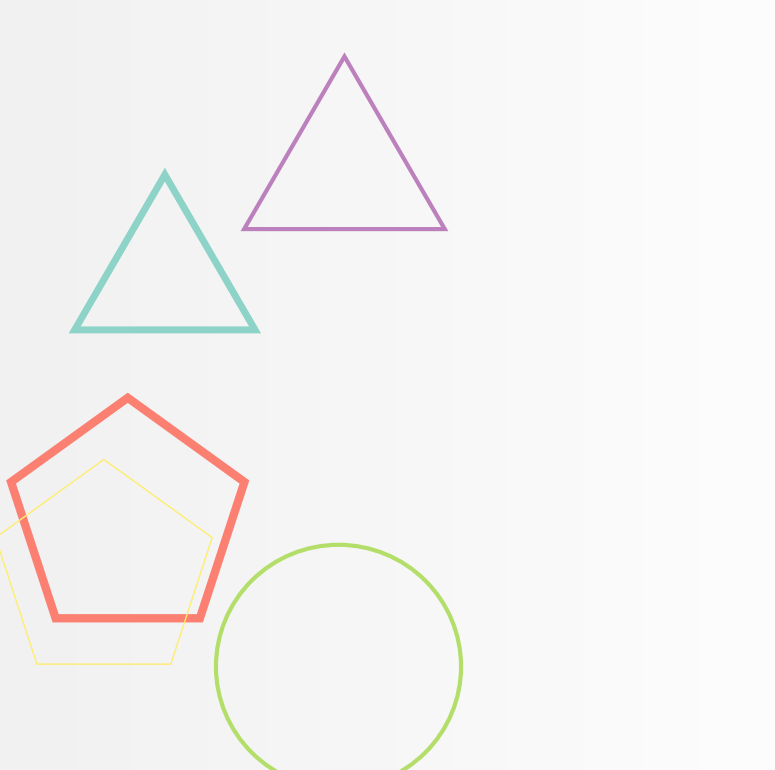[{"shape": "triangle", "thickness": 2.5, "radius": 0.67, "center": [0.213, 0.639]}, {"shape": "pentagon", "thickness": 3, "radius": 0.79, "center": [0.165, 0.325]}, {"shape": "circle", "thickness": 1.5, "radius": 0.79, "center": [0.437, 0.134]}, {"shape": "triangle", "thickness": 1.5, "radius": 0.75, "center": [0.444, 0.777]}, {"shape": "pentagon", "thickness": 0.5, "radius": 0.73, "center": [0.134, 0.256]}]